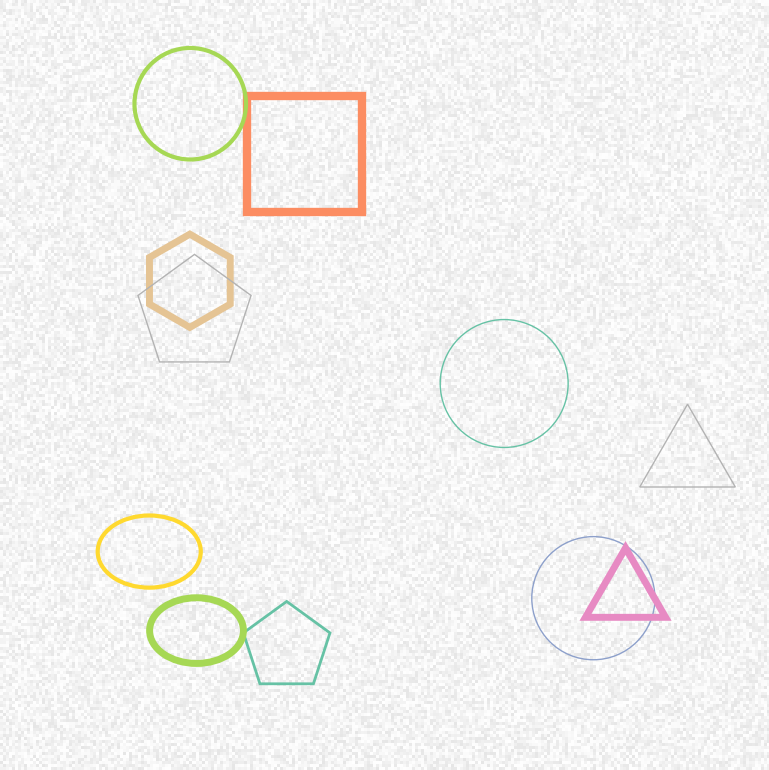[{"shape": "circle", "thickness": 0.5, "radius": 0.42, "center": [0.655, 0.502]}, {"shape": "pentagon", "thickness": 1, "radius": 0.3, "center": [0.372, 0.16]}, {"shape": "square", "thickness": 3, "radius": 0.37, "center": [0.395, 0.8]}, {"shape": "circle", "thickness": 0.5, "radius": 0.4, "center": [0.771, 0.223]}, {"shape": "triangle", "thickness": 2.5, "radius": 0.3, "center": [0.812, 0.228]}, {"shape": "circle", "thickness": 1.5, "radius": 0.36, "center": [0.247, 0.865]}, {"shape": "oval", "thickness": 2.5, "radius": 0.3, "center": [0.255, 0.181]}, {"shape": "oval", "thickness": 1.5, "radius": 0.33, "center": [0.194, 0.284]}, {"shape": "hexagon", "thickness": 2.5, "radius": 0.3, "center": [0.247, 0.635]}, {"shape": "pentagon", "thickness": 0.5, "radius": 0.39, "center": [0.253, 0.592]}, {"shape": "triangle", "thickness": 0.5, "radius": 0.36, "center": [0.893, 0.403]}]